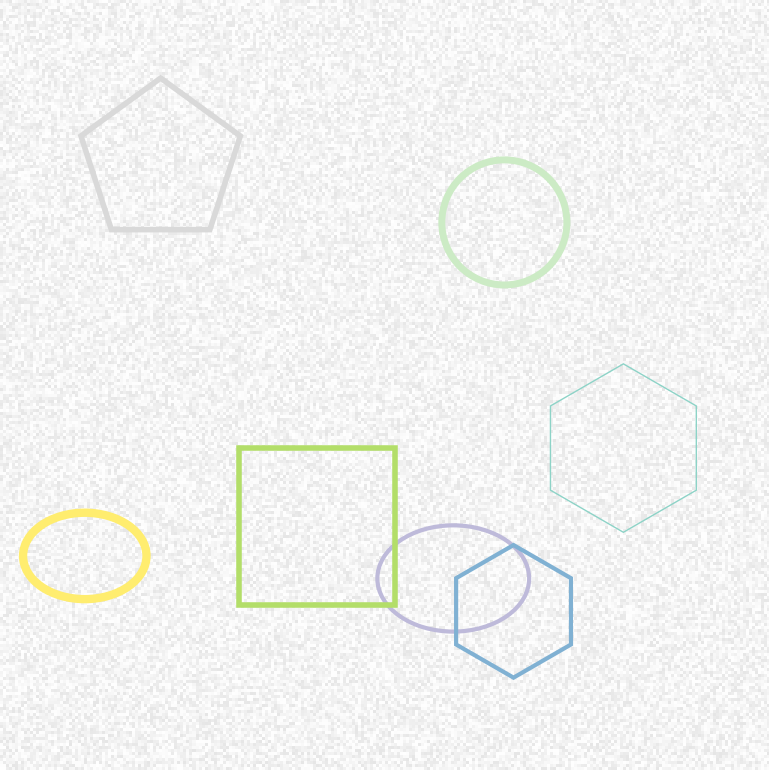[{"shape": "hexagon", "thickness": 0.5, "radius": 0.55, "center": [0.81, 0.418]}, {"shape": "oval", "thickness": 1.5, "radius": 0.49, "center": [0.589, 0.249]}, {"shape": "hexagon", "thickness": 1.5, "radius": 0.43, "center": [0.667, 0.206]}, {"shape": "square", "thickness": 2, "radius": 0.51, "center": [0.412, 0.317]}, {"shape": "pentagon", "thickness": 2, "radius": 0.54, "center": [0.209, 0.79]}, {"shape": "circle", "thickness": 2.5, "radius": 0.41, "center": [0.655, 0.711]}, {"shape": "oval", "thickness": 3, "radius": 0.4, "center": [0.11, 0.278]}]